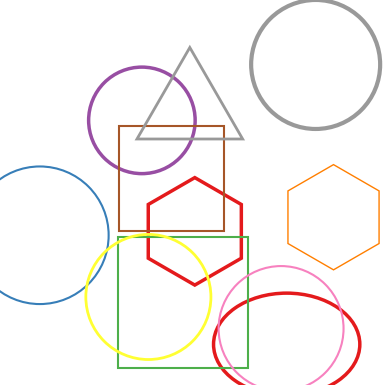[{"shape": "oval", "thickness": 2.5, "radius": 0.95, "center": [0.745, 0.106]}, {"shape": "hexagon", "thickness": 2.5, "radius": 0.7, "center": [0.506, 0.399]}, {"shape": "circle", "thickness": 1.5, "radius": 0.89, "center": [0.103, 0.389]}, {"shape": "square", "thickness": 1.5, "radius": 0.85, "center": [0.475, 0.214]}, {"shape": "circle", "thickness": 2.5, "radius": 0.69, "center": [0.369, 0.687]}, {"shape": "hexagon", "thickness": 1, "radius": 0.68, "center": [0.866, 0.436]}, {"shape": "circle", "thickness": 2, "radius": 0.81, "center": [0.385, 0.229]}, {"shape": "square", "thickness": 1.5, "radius": 0.69, "center": [0.445, 0.536]}, {"shape": "circle", "thickness": 1.5, "radius": 0.81, "center": [0.73, 0.147]}, {"shape": "circle", "thickness": 3, "radius": 0.84, "center": [0.82, 0.833]}, {"shape": "triangle", "thickness": 2, "radius": 0.79, "center": [0.493, 0.718]}]